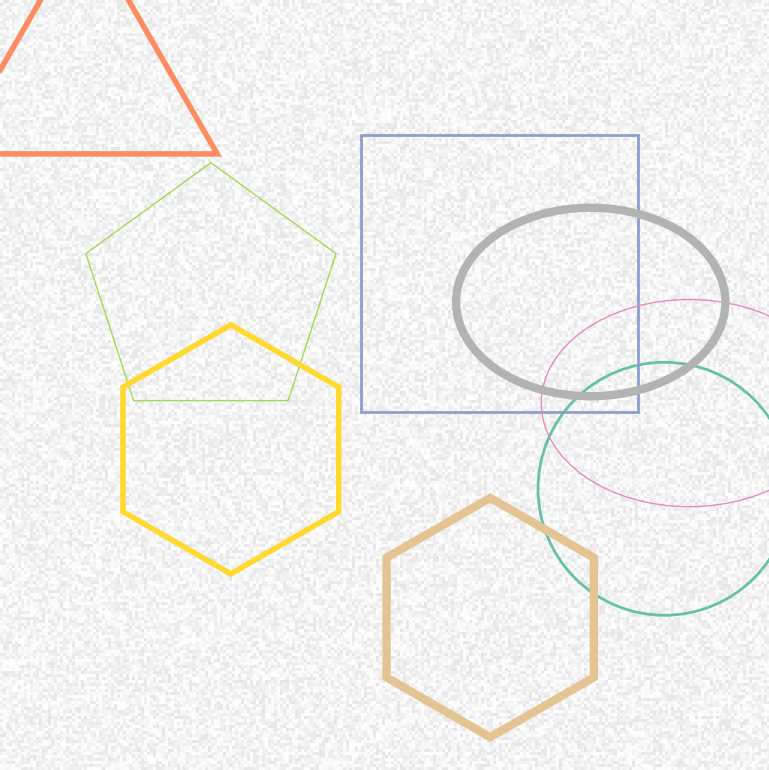[{"shape": "circle", "thickness": 1, "radius": 0.82, "center": [0.863, 0.365]}, {"shape": "triangle", "thickness": 2, "radius": 1.0, "center": [0.11, 0.9]}, {"shape": "square", "thickness": 1, "radius": 0.9, "center": [0.649, 0.645]}, {"shape": "oval", "thickness": 0.5, "radius": 0.96, "center": [0.895, 0.476]}, {"shape": "pentagon", "thickness": 0.5, "radius": 0.85, "center": [0.274, 0.618]}, {"shape": "hexagon", "thickness": 2, "radius": 0.81, "center": [0.3, 0.416]}, {"shape": "hexagon", "thickness": 3, "radius": 0.78, "center": [0.637, 0.198]}, {"shape": "oval", "thickness": 3, "radius": 0.87, "center": [0.767, 0.608]}]